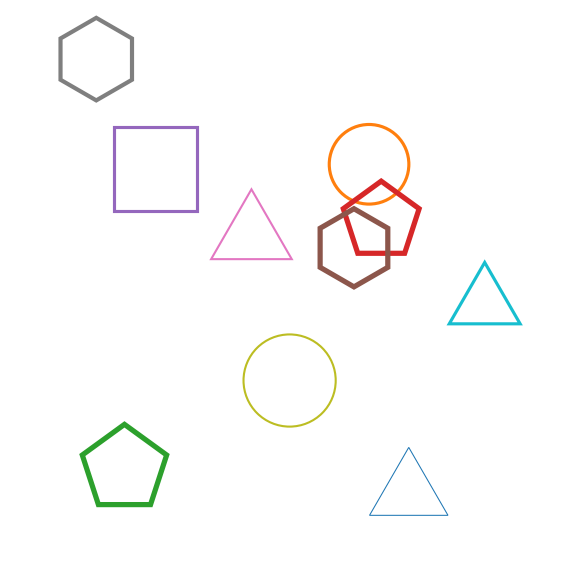[{"shape": "triangle", "thickness": 0.5, "radius": 0.39, "center": [0.708, 0.146]}, {"shape": "circle", "thickness": 1.5, "radius": 0.34, "center": [0.639, 0.715]}, {"shape": "pentagon", "thickness": 2.5, "radius": 0.38, "center": [0.216, 0.188]}, {"shape": "pentagon", "thickness": 2.5, "radius": 0.35, "center": [0.66, 0.616]}, {"shape": "square", "thickness": 1.5, "radius": 0.36, "center": [0.27, 0.706]}, {"shape": "hexagon", "thickness": 2.5, "radius": 0.34, "center": [0.613, 0.57]}, {"shape": "triangle", "thickness": 1, "radius": 0.4, "center": [0.435, 0.591]}, {"shape": "hexagon", "thickness": 2, "radius": 0.36, "center": [0.167, 0.897]}, {"shape": "circle", "thickness": 1, "radius": 0.4, "center": [0.501, 0.34]}, {"shape": "triangle", "thickness": 1.5, "radius": 0.35, "center": [0.839, 0.474]}]